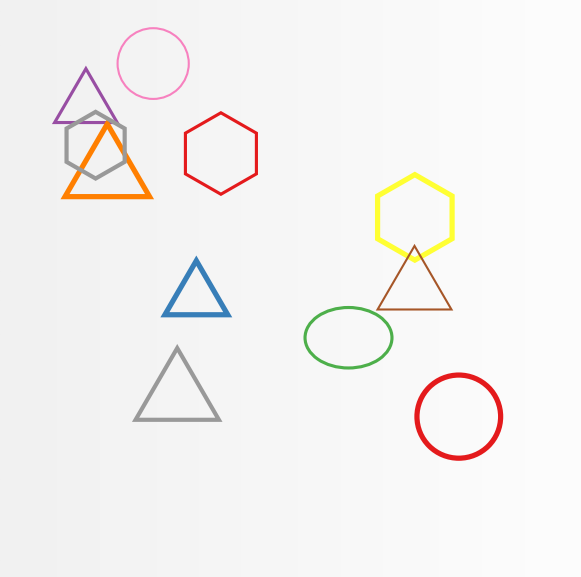[{"shape": "hexagon", "thickness": 1.5, "radius": 0.35, "center": [0.38, 0.733]}, {"shape": "circle", "thickness": 2.5, "radius": 0.36, "center": [0.789, 0.278]}, {"shape": "triangle", "thickness": 2.5, "radius": 0.31, "center": [0.338, 0.485]}, {"shape": "oval", "thickness": 1.5, "radius": 0.37, "center": [0.6, 0.414]}, {"shape": "triangle", "thickness": 1.5, "radius": 0.31, "center": [0.148, 0.818]}, {"shape": "triangle", "thickness": 2.5, "radius": 0.42, "center": [0.185, 0.701]}, {"shape": "hexagon", "thickness": 2.5, "radius": 0.37, "center": [0.714, 0.623]}, {"shape": "triangle", "thickness": 1, "radius": 0.37, "center": [0.713, 0.5]}, {"shape": "circle", "thickness": 1, "radius": 0.31, "center": [0.264, 0.889]}, {"shape": "hexagon", "thickness": 2, "radius": 0.29, "center": [0.164, 0.748]}, {"shape": "triangle", "thickness": 2, "radius": 0.41, "center": [0.305, 0.314]}]